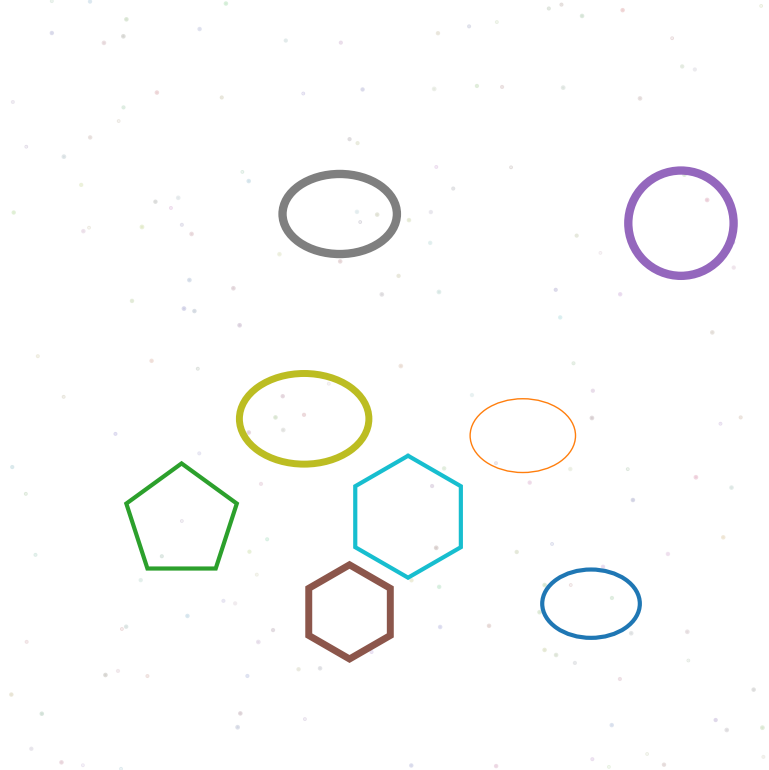[{"shape": "oval", "thickness": 1.5, "radius": 0.32, "center": [0.768, 0.216]}, {"shape": "oval", "thickness": 0.5, "radius": 0.34, "center": [0.679, 0.434]}, {"shape": "pentagon", "thickness": 1.5, "radius": 0.38, "center": [0.236, 0.323]}, {"shape": "circle", "thickness": 3, "radius": 0.34, "center": [0.884, 0.71]}, {"shape": "hexagon", "thickness": 2.5, "radius": 0.31, "center": [0.454, 0.205]}, {"shape": "oval", "thickness": 3, "radius": 0.37, "center": [0.441, 0.722]}, {"shape": "oval", "thickness": 2.5, "radius": 0.42, "center": [0.395, 0.456]}, {"shape": "hexagon", "thickness": 1.5, "radius": 0.4, "center": [0.53, 0.329]}]